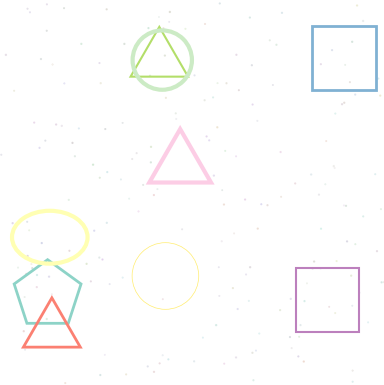[{"shape": "pentagon", "thickness": 2, "radius": 0.46, "center": [0.124, 0.234]}, {"shape": "oval", "thickness": 3, "radius": 0.49, "center": [0.129, 0.384]}, {"shape": "triangle", "thickness": 2, "radius": 0.43, "center": [0.135, 0.141]}, {"shape": "square", "thickness": 2, "radius": 0.41, "center": [0.894, 0.85]}, {"shape": "triangle", "thickness": 1.5, "radius": 0.43, "center": [0.414, 0.844]}, {"shape": "triangle", "thickness": 3, "radius": 0.46, "center": [0.468, 0.572]}, {"shape": "square", "thickness": 1.5, "radius": 0.41, "center": [0.85, 0.221]}, {"shape": "circle", "thickness": 3, "radius": 0.39, "center": [0.421, 0.844]}, {"shape": "circle", "thickness": 0.5, "radius": 0.43, "center": [0.43, 0.283]}]